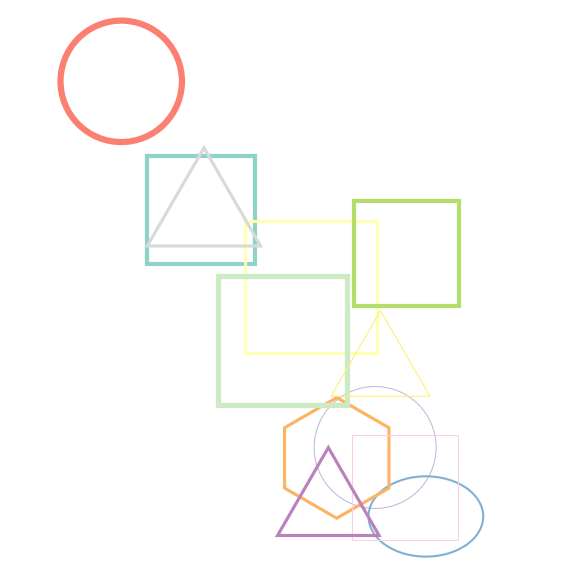[{"shape": "square", "thickness": 2, "radius": 0.46, "center": [0.348, 0.635]}, {"shape": "square", "thickness": 1.5, "radius": 0.57, "center": [0.538, 0.502]}, {"shape": "circle", "thickness": 0.5, "radius": 0.53, "center": [0.65, 0.224]}, {"shape": "circle", "thickness": 3, "radius": 0.53, "center": [0.21, 0.858]}, {"shape": "oval", "thickness": 1, "radius": 0.5, "center": [0.737, 0.105]}, {"shape": "hexagon", "thickness": 1.5, "radius": 0.52, "center": [0.583, 0.206]}, {"shape": "square", "thickness": 2, "radius": 0.45, "center": [0.704, 0.56]}, {"shape": "square", "thickness": 0.5, "radius": 0.46, "center": [0.701, 0.155]}, {"shape": "triangle", "thickness": 1.5, "radius": 0.57, "center": [0.353, 0.63]}, {"shape": "triangle", "thickness": 1.5, "radius": 0.51, "center": [0.569, 0.123]}, {"shape": "square", "thickness": 2.5, "radius": 0.56, "center": [0.489, 0.409]}, {"shape": "triangle", "thickness": 0.5, "radius": 0.49, "center": [0.659, 0.362]}]